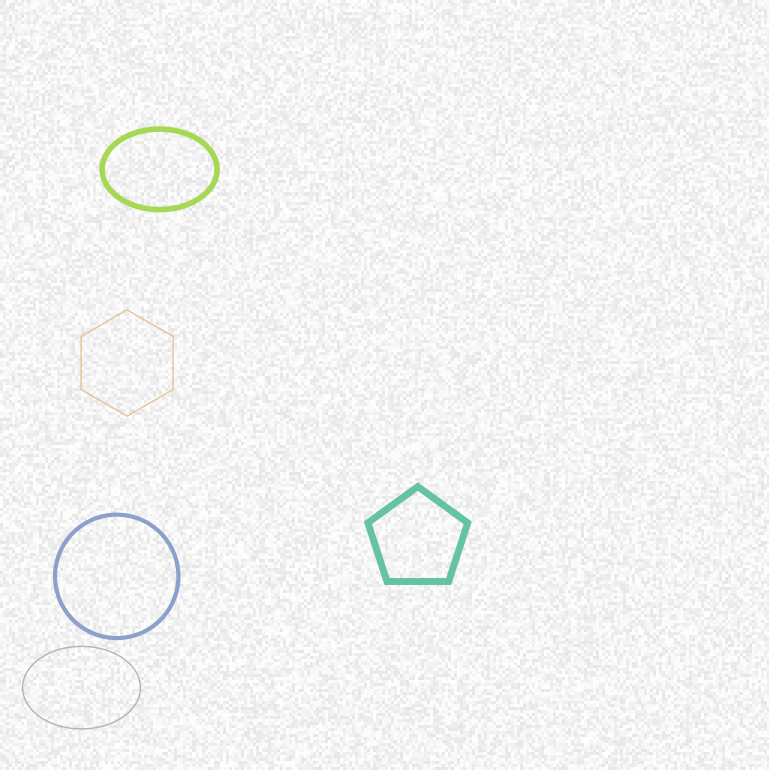[{"shape": "pentagon", "thickness": 2.5, "radius": 0.34, "center": [0.543, 0.3]}, {"shape": "circle", "thickness": 1.5, "radius": 0.4, "center": [0.152, 0.251]}, {"shape": "oval", "thickness": 2, "radius": 0.37, "center": [0.207, 0.78]}, {"shape": "hexagon", "thickness": 0.5, "radius": 0.34, "center": [0.165, 0.529]}, {"shape": "oval", "thickness": 0.5, "radius": 0.38, "center": [0.106, 0.107]}]